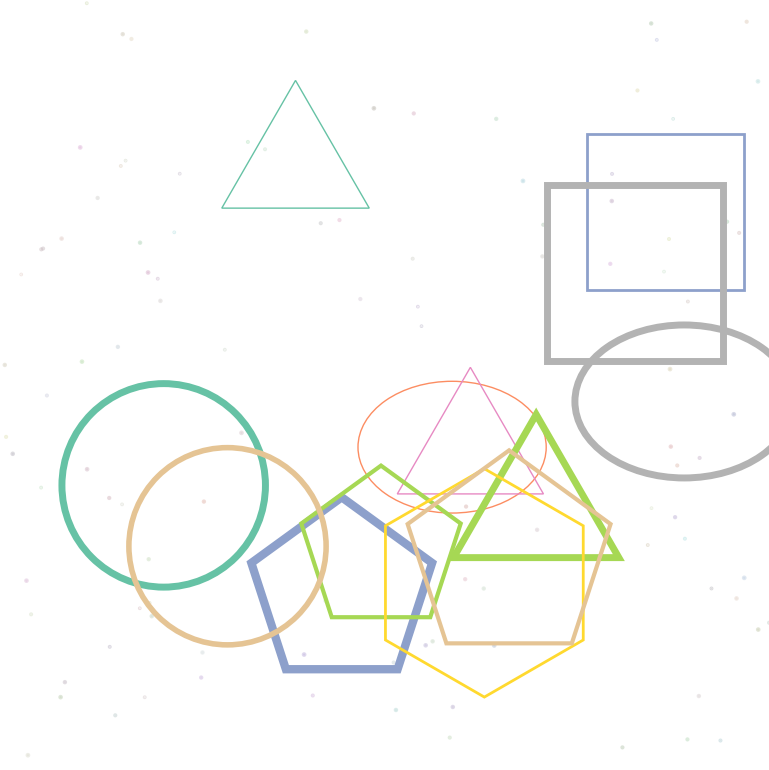[{"shape": "circle", "thickness": 2.5, "radius": 0.66, "center": [0.213, 0.37]}, {"shape": "triangle", "thickness": 0.5, "radius": 0.55, "center": [0.384, 0.785]}, {"shape": "oval", "thickness": 0.5, "radius": 0.61, "center": [0.587, 0.419]}, {"shape": "pentagon", "thickness": 3, "radius": 0.62, "center": [0.444, 0.231]}, {"shape": "square", "thickness": 1, "radius": 0.51, "center": [0.864, 0.725]}, {"shape": "triangle", "thickness": 0.5, "radius": 0.55, "center": [0.611, 0.413]}, {"shape": "pentagon", "thickness": 1.5, "radius": 0.54, "center": [0.495, 0.286]}, {"shape": "triangle", "thickness": 2.5, "radius": 0.62, "center": [0.696, 0.338]}, {"shape": "hexagon", "thickness": 1, "radius": 0.74, "center": [0.629, 0.243]}, {"shape": "circle", "thickness": 2, "radius": 0.64, "center": [0.295, 0.291]}, {"shape": "pentagon", "thickness": 1.5, "radius": 0.69, "center": [0.661, 0.277]}, {"shape": "oval", "thickness": 2.5, "radius": 0.71, "center": [0.889, 0.479]}, {"shape": "square", "thickness": 2.5, "radius": 0.57, "center": [0.824, 0.645]}]